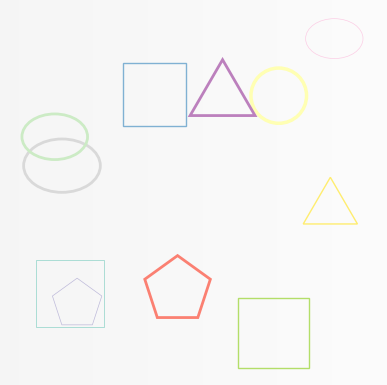[{"shape": "square", "thickness": 0.5, "radius": 0.44, "center": [0.181, 0.237]}, {"shape": "circle", "thickness": 2.5, "radius": 0.36, "center": [0.719, 0.751]}, {"shape": "pentagon", "thickness": 0.5, "radius": 0.33, "center": [0.199, 0.21]}, {"shape": "pentagon", "thickness": 2, "radius": 0.44, "center": [0.458, 0.247]}, {"shape": "square", "thickness": 1, "radius": 0.41, "center": [0.399, 0.754]}, {"shape": "square", "thickness": 1, "radius": 0.46, "center": [0.705, 0.134]}, {"shape": "oval", "thickness": 0.5, "radius": 0.37, "center": [0.863, 0.9]}, {"shape": "oval", "thickness": 2, "radius": 0.49, "center": [0.16, 0.57]}, {"shape": "triangle", "thickness": 2, "radius": 0.48, "center": [0.574, 0.748]}, {"shape": "oval", "thickness": 2, "radius": 0.42, "center": [0.141, 0.645]}, {"shape": "triangle", "thickness": 1, "radius": 0.4, "center": [0.853, 0.459]}]